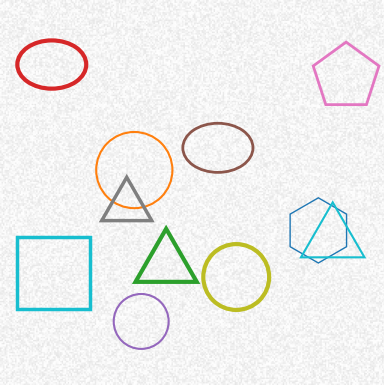[{"shape": "hexagon", "thickness": 1, "radius": 0.42, "center": [0.827, 0.402]}, {"shape": "circle", "thickness": 1.5, "radius": 0.49, "center": [0.349, 0.558]}, {"shape": "triangle", "thickness": 3, "radius": 0.46, "center": [0.432, 0.314]}, {"shape": "oval", "thickness": 3, "radius": 0.45, "center": [0.135, 0.832]}, {"shape": "circle", "thickness": 1.5, "radius": 0.36, "center": [0.367, 0.165]}, {"shape": "oval", "thickness": 2, "radius": 0.46, "center": [0.566, 0.616]}, {"shape": "pentagon", "thickness": 2, "radius": 0.45, "center": [0.899, 0.801]}, {"shape": "triangle", "thickness": 2.5, "radius": 0.37, "center": [0.329, 0.464]}, {"shape": "circle", "thickness": 3, "radius": 0.43, "center": [0.614, 0.28]}, {"shape": "square", "thickness": 2.5, "radius": 0.47, "center": [0.139, 0.291]}, {"shape": "triangle", "thickness": 1.5, "radius": 0.48, "center": [0.864, 0.379]}]